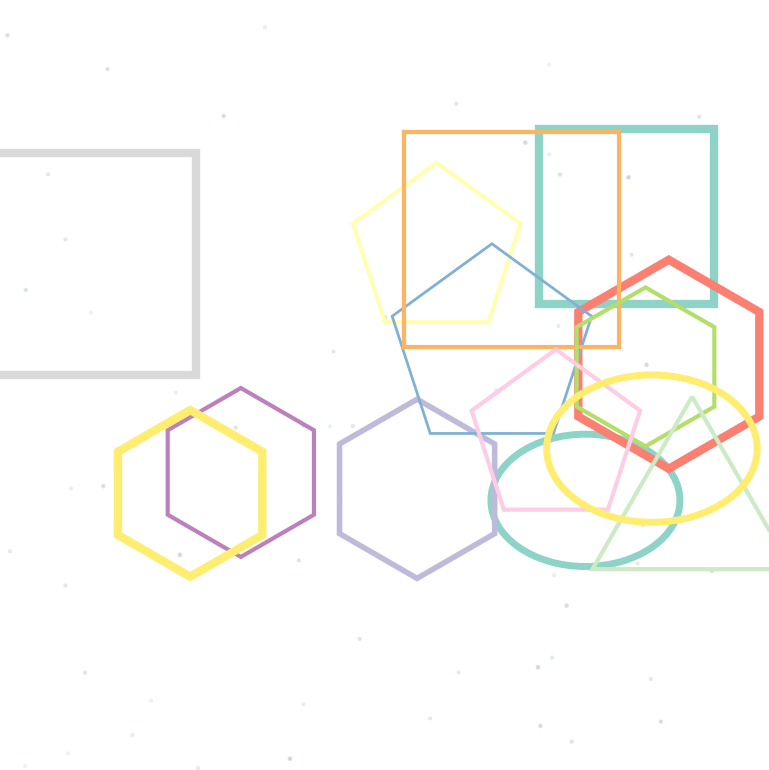[{"shape": "square", "thickness": 3, "radius": 0.57, "center": [0.814, 0.718]}, {"shape": "oval", "thickness": 2.5, "radius": 0.61, "center": [0.76, 0.35]}, {"shape": "pentagon", "thickness": 1.5, "radius": 0.57, "center": [0.567, 0.674]}, {"shape": "hexagon", "thickness": 2, "radius": 0.58, "center": [0.542, 0.365]}, {"shape": "hexagon", "thickness": 3, "radius": 0.68, "center": [0.869, 0.527]}, {"shape": "pentagon", "thickness": 1, "radius": 0.68, "center": [0.639, 0.547]}, {"shape": "square", "thickness": 1.5, "radius": 0.7, "center": [0.664, 0.689]}, {"shape": "hexagon", "thickness": 1.5, "radius": 0.52, "center": [0.838, 0.524]}, {"shape": "pentagon", "thickness": 1.5, "radius": 0.58, "center": [0.722, 0.431]}, {"shape": "square", "thickness": 3, "radius": 0.72, "center": [0.111, 0.657]}, {"shape": "hexagon", "thickness": 1.5, "radius": 0.55, "center": [0.313, 0.386]}, {"shape": "triangle", "thickness": 1.5, "radius": 0.75, "center": [0.899, 0.336]}, {"shape": "oval", "thickness": 2.5, "radius": 0.68, "center": [0.847, 0.417]}, {"shape": "hexagon", "thickness": 3, "radius": 0.54, "center": [0.247, 0.359]}]